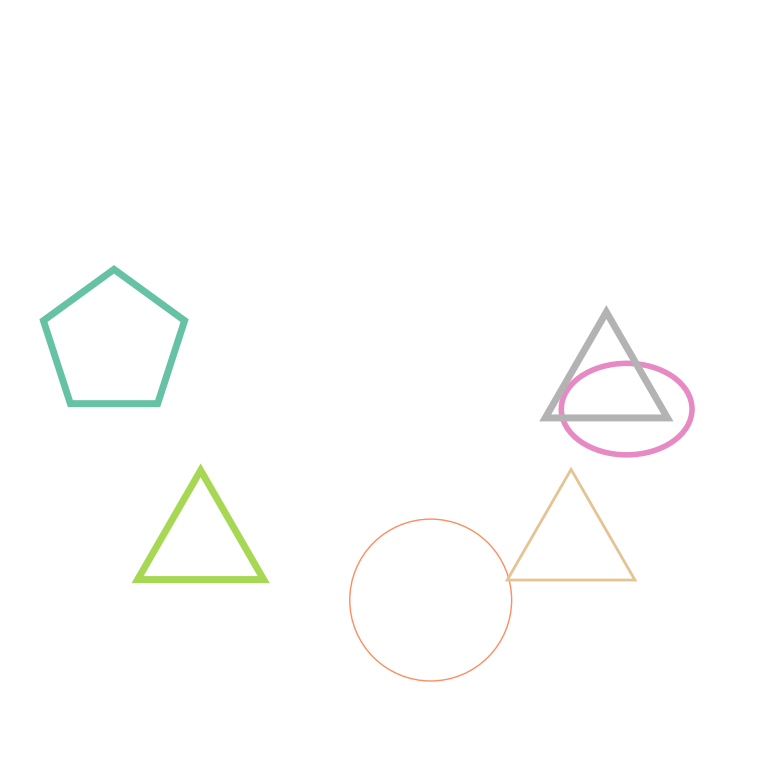[{"shape": "pentagon", "thickness": 2.5, "radius": 0.48, "center": [0.148, 0.554]}, {"shape": "circle", "thickness": 0.5, "radius": 0.53, "center": [0.559, 0.221]}, {"shape": "oval", "thickness": 2, "radius": 0.42, "center": [0.814, 0.469]}, {"shape": "triangle", "thickness": 2.5, "radius": 0.47, "center": [0.261, 0.295]}, {"shape": "triangle", "thickness": 1, "radius": 0.48, "center": [0.742, 0.295]}, {"shape": "triangle", "thickness": 2.5, "radius": 0.46, "center": [0.787, 0.503]}]